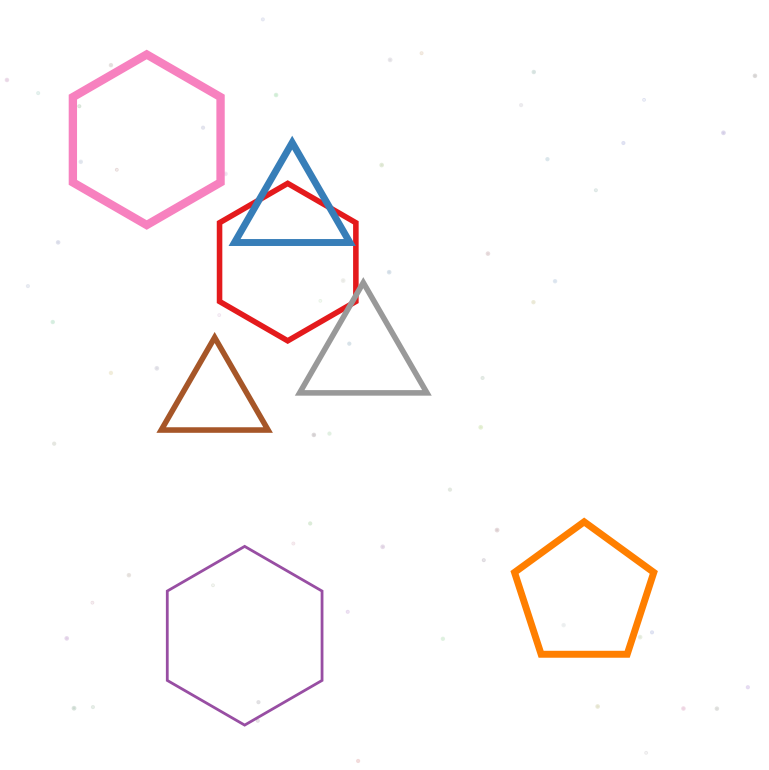[{"shape": "hexagon", "thickness": 2, "radius": 0.51, "center": [0.374, 0.66]}, {"shape": "triangle", "thickness": 2.5, "radius": 0.43, "center": [0.379, 0.728]}, {"shape": "hexagon", "thickness": 1, "radius": 0.58, "center": [0.318, 0.174]}, {"shape": "pentagon", "thickness": 2.5, "radius": 0.48, "center": [0.759, 0.227]}, {"shape": "triangle", "thickness": 2, "radius": 0.4, "center": [0.279, 0.482]}, {"shape": "hexagon", "thickness": 3, "radius": 0.55, "center": [0.191, 0.819]}, {"shape": "triangle", "thickness": 2, "radius": 0.48, "center": [0.472, 0.537]}]